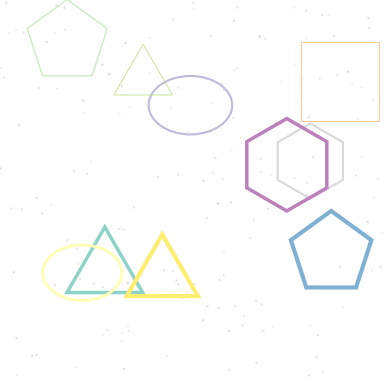[{"shape": "triangle", "thickness": 2.5, "radius": 0.57, "center": [0.272, 0.297]}, {"shape": "oval", "thickness": 2, "radius": 0.51, "center": [0.214, 0.292]}, {"shape": "oval", "thickness": 1.5, "radius": 0.54, "center": [0.495, 0.727]}, {"shape": "pentagon", "thickness": 3, "radius": 0.55, "center": [0.86, 0.342]}, {"shape": "square", "thickness": 0.5, "radius": 0.51, "center": [0.883, 0.788]}, {"shape": "triangle", "thickness": 0.5, "radius": 0.44, "center": [0.372, 0.797]}, {"shape": "hexagon", "thickness": 1.5, "radius": 0.49, "center": [0.806, 0.582]}, {"shape": "hexagon", "thickness": 2.5, "radius": 0.6, "center": [0.745, 0.572]}, {"shape": "pentagon", "thickness": 1, "radius": 0.55, "center": [0.175, 0.892]}, {"shape": "triangle", "thickness": 3, "radius": 0.53, "center": [0.421, 0.284]}]